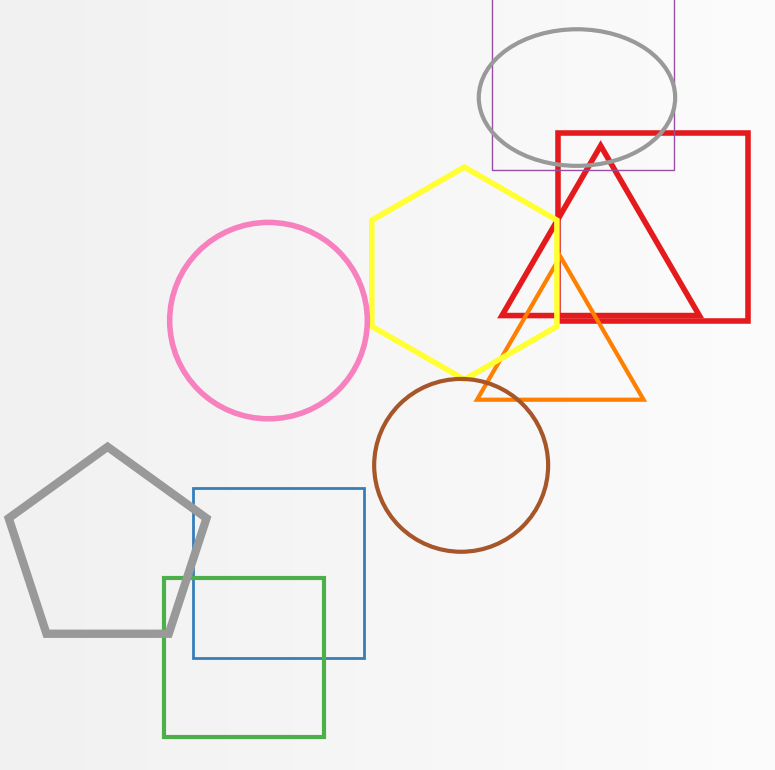[{"shape": "triangle", "thickness": 2, "radius": 0.74, "center": [0.775, 0.664]}, {"shape": "square", "thickness": 2, "radius": 0.61, "center": [0.842, 0.705]}, {"shape": "square", "thickness": 1, "radius": 0.55, "center": [0.36, 0.256]}, {"shape": "square", "thickness": 1.5, "radius": 0.52, "center": [0.315, 0.146]}, {"shape": "square", "thickness": 0.5, "radius": 0.59, "center": [0.752, 0.896]}, {"shape": "triangle", "thickness": 1.5, "radius": 0.62, "center": [0.723, 0.543]}, {"shape": "hexagon", "thickness": 2, "radius": 0.69, "center": [0.599, 0.645]}, {"shape": "circle", "thickness": 1.5, "radius": 0.56, "center": [0.595, 0.396]}, {"shape": "circle", "thickness": 2, "radius": 0.64, "center": [0.346, 0.584]}, {"shape": "oval", "thickness": 1.5, "radius": 0.63, "center": [0.744, 0.873]}, {"shape": "pentagon", "thickness": 3, "radius": 0.67, "center": [0.139, 0.286]}]